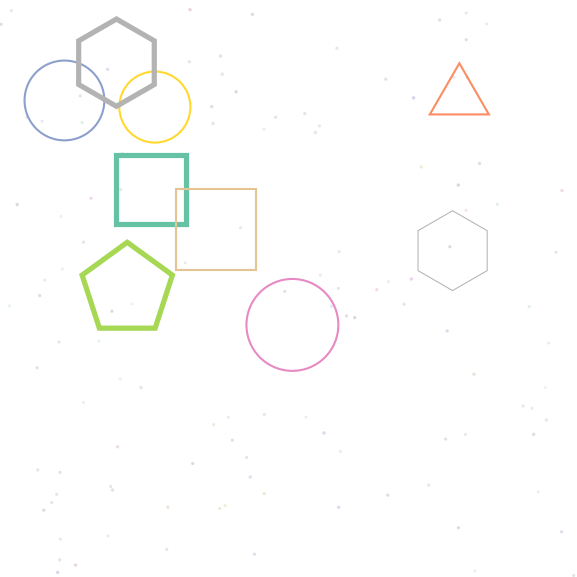[{"shape": "square", "thickness": 2.5, "radius": 0.3, "center": [0.262, 0.671]}, {"shape": "triangle", "thickness": 1, "radius": 0.3, "center": [0.795, 0.831]}, {"shape": "circle", "thickness": 1, "radius": 0.35, "center": [0.112, 0.825]}, {"shape": "circle", "thickness": 1, "radius": 0.4, "center": [0.506, 0.437]}, {"shape": "pentagon", "thickness": 2.5, "radius": 0.41, "center": [0.22, 0.497]}, {"shape": "circle", "thickness": 1, "radius": 0.31, "center": [0.268, 0.814]}, {"shape": "square", "thickness": 1, "radius": 0.35, "center": [0.375, 0.602]}, {"shape": "hexagon", "thickness": 0.5, "radius": 0.35, "center": [0.784, 0.565]}, {"shape": "hexagon", "thickness": 2.5, "radius": 0.38, "center": [0.202, 0.891]}]